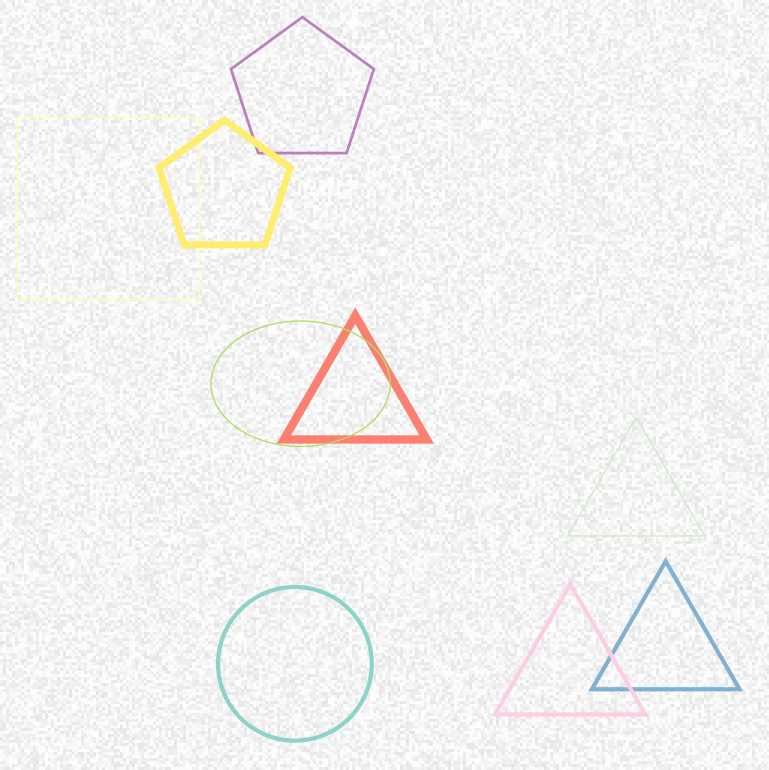[{"shape": "circle", "thickness": 1.5, "radius": 0.5, "center": [0.383, 0.138]}, {"shape": "square", "thickness": 0.5, "radius": 0.59, "center": [0.14, 0.729]}, {"shape": "triangle", "thickness": 3, "radius": 0.54, "center": [0.461, 0.483]}, {"shape": "triangle", "thickness": 1.5, "radius": 0.55, "center": [0.865, 0.16]}, {"shape": "oval", "thickness": 0.5, "radius": 0.58, "center": [0.39, 0.502]}, {"shape": "triangle", "thickness": 1.5, "radius": 0.56, "center": [0.741, 0.129]}, {"shape": "pentagon", "thickness": 1, "radius": 0.49, "center": [0.393, 0.88]}, {"shape": "triangle", "thickness": 0.5, "radius": 0.51, "center": [0.826, 0.355]}, {"shape": "pentagon", "thickness": 2.5, "radius": 0.45, "center": [0.292, 0.754]}]